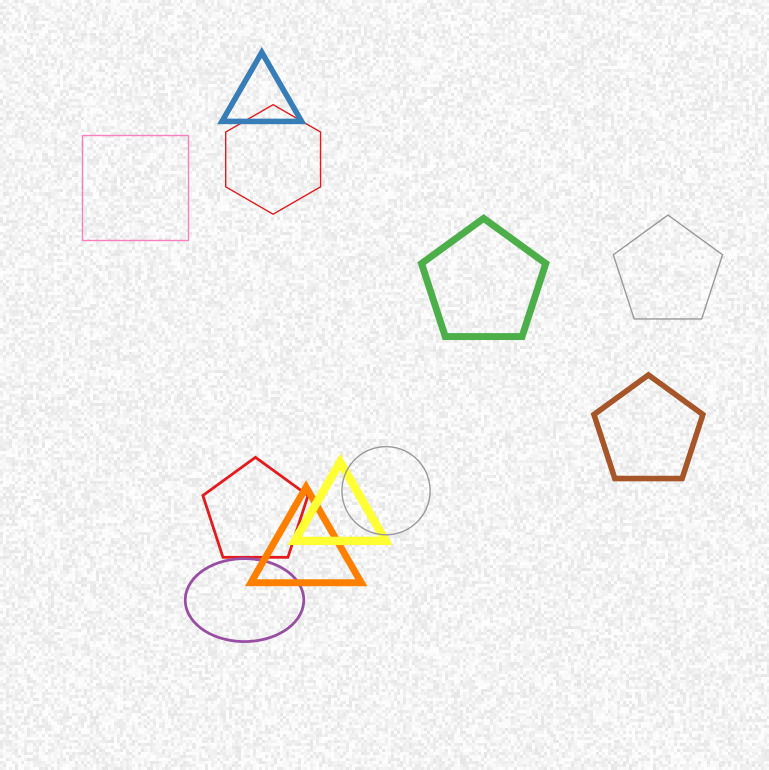[{"shape": "hexagon", "thickness": 0.5, "radius": 0.36, "center": [0.355, 0.793]}, {"shape": "pentagon", "thickness": 1, "radius": 0.36, "center": [0.332, 0.334]}, {"shape": "triangle", "thickness": 2, "radius": 0.3, "center": [0.34, 0.872]}, {"shape": "pentagon", "thickness": 2.5, "radius": 0.42, "center": [0.628, 0.632]}, {"shape": "oval", "thickness": 1, "radius": 0.38, "center": [0.318, 0.221]}, {"shape": "triangle", "thickness": 2.5, "radius": 0.41, "center": [0.398, 0.285]}, {"shape": "triangle", "thickness": 3, "radius": 0.34, "center": [0.442, 0.332]}, {"shape": "pentagon", "thickness": 2, "radius": 0.37, "center": [0.842, 0.439]}, {"shape": "square", "thickness": 0.5, "radius": 0.34, "center": [0.175, 0.757]}, {"shape": "circle", "thickness": 0.5, "radius": 0.29, "center": [0.501, 0.363]}, {"shape": "pentagon", "thickness": 0.5, "radius": 0.37, "center": [0.867, 0.646]}]